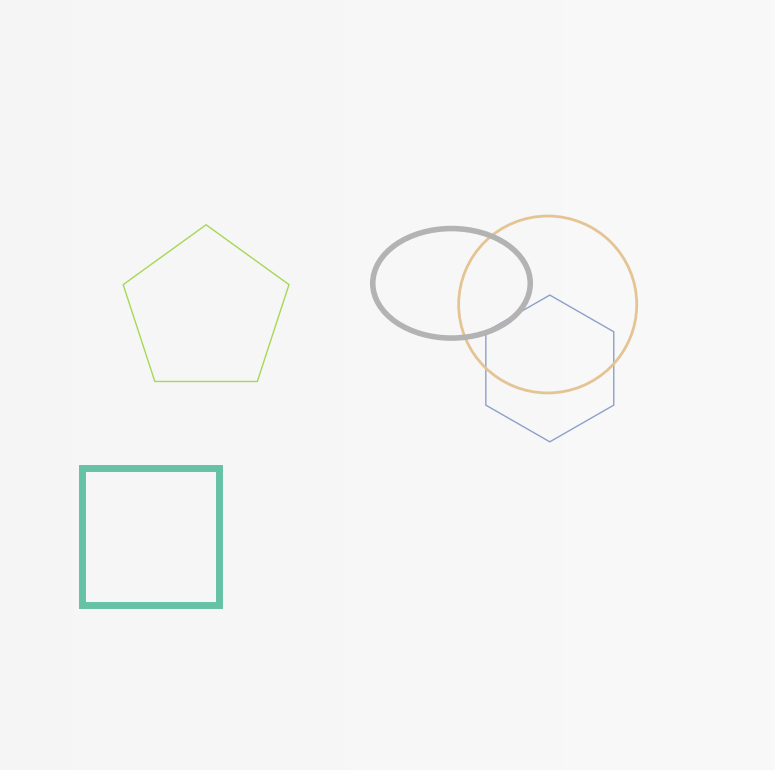[{"shape": "square", "thickness": 2.5, "radius": 0.44, "center": [0.194, 0.303]}, {"shape": "hexagon", "thickness": 0.5, "radius": 0.48, "center": [0.709, 0.521]}, {"shape": "pentagon", "thickness": 0.5, "radius": 0.56, "center": [0.266, 0.596]}, {"shape": "circle", "thickness": 1, "radius": 0.57, "center": [0.707, 0.605]}, {"shape": "oval", "thickness": 2, "radius": 0.51, "center": [0.583, 0.632]}]